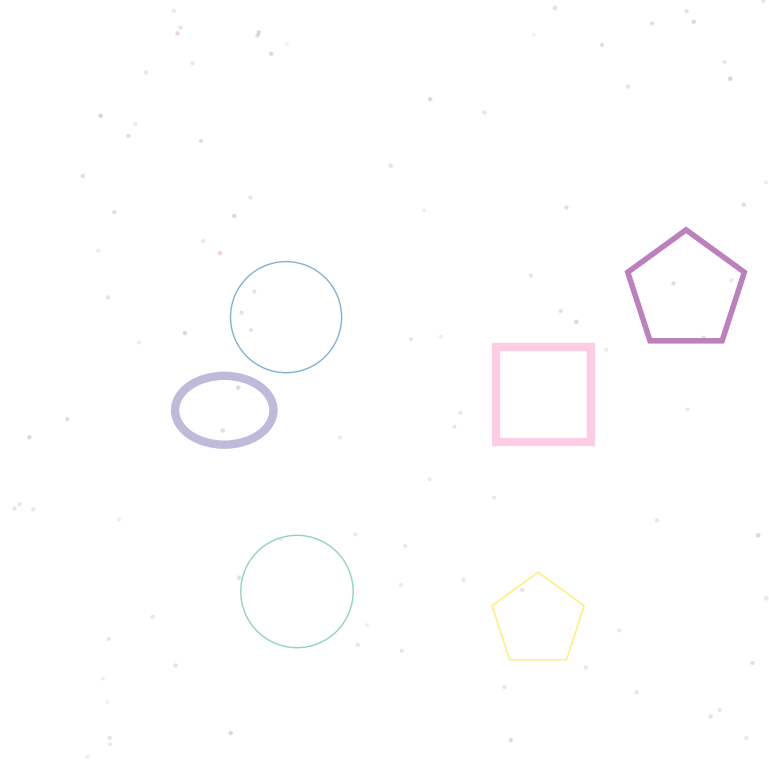[{"shape": "circle", "thickness": 0.5, "radius": 0.36, "center": [0.386, 0.232]}, {"shape": "oval", "thickness": 3, "radius": 0.32, "center": [0.291, 0.467]}, {"shape": "circle", "thickness": 0.5, "radius": 0.36, "center": [0.372, 0.588]}, {"shape": "square", "thickness": 3, "radius": 0.31, "center": [0.706, 0.488]}, {"shape": "pentagon", "thickness": 2, "radius": 0.4, "center": [0.891, 0.622]}, {"shape": "pentagon", "thickness": 0.5, "radius": 0.31, "center": [0.699, 0.194]}]